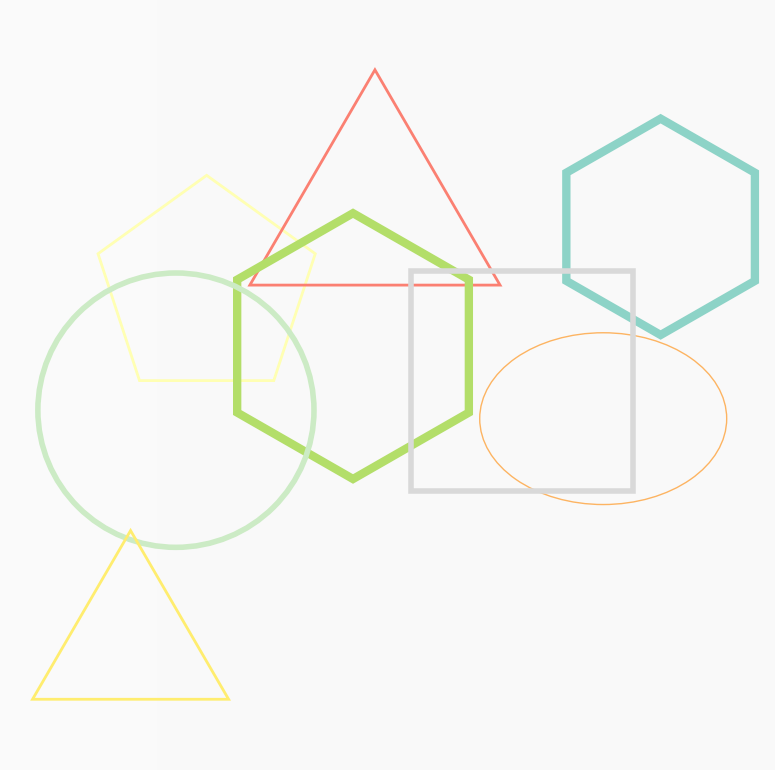[{"shape": "hexagon", "thickness": 3, "radius": 0.7, "center": [0.852, 0.705]}, {"shape": "pentagon", "thickness": 1, "radius": 0.74, "center": [0.267, 0.625]}, {"shape": "triangle", "thickness": 1, "radius": 0.93, "center": [0.484, 0.723]}, {"shape": "oval", "thickness": 0.5, "radius": 0.8, "center": [0.778, 0.456]}, {"shape": "hexagon", "thickness": 3, "radius": 0.86, "center": [0.456, 0.551]}, {"shape": "square", "thickness": 2, "radius": 0.72, "center": [0.674, 0.505]}, {"shape": "circle", "thickness": 2, "radius": 0.89, "center": [0.227, 0.467]}, {"shape": "triangle", "thickness": 1, "radius": 0.73, "center": [0.168, 0.165]}]